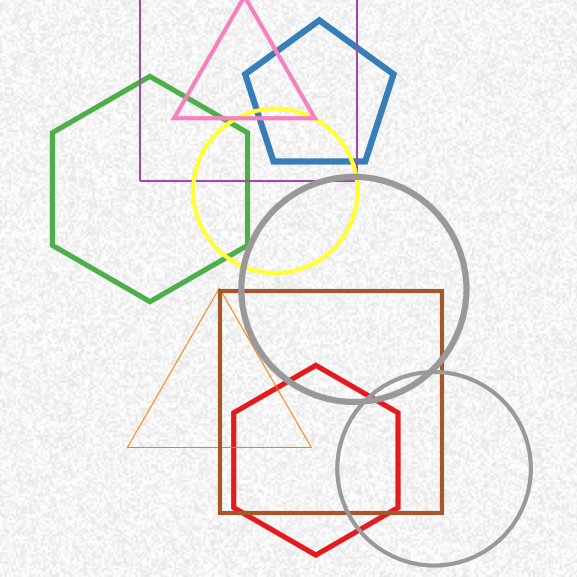[{"shape": "hexagon", "thickness": 2.5, "radius": 0.82, "center": [0.547, 0.202]}, {"shape": "pentagon", "thickness": 3, "radius": 0.68, "center": [0.553, 0.829]}, {"shape": "hexagon", "thickness": 2.5, "radius": 0.98, "center": [0.26, 0.672]}, {"shape": "square", "thickness": 1, "radius": 0.94, "center": [0.43, 0.873]}, {"shape": "triangle", "thickness": 0.5, "radius": 0.92, "center": [0.38, 0.316]}, {"shape": "circle", "thickness": 2, "radius": 0.71, "center": [0.477, 0.669]}, {"shape": "square", "thickness": 2, "radius": 0.96, "center": [0.574, 0.302]}, {"shape": "triangle", "thickness": 2, "radius": 0.7, "center": [0.423, 0.865]}, {"shape": "circle", "thickness": 2, "radius": 0.84, "center": [0.752, 0.187]}, {"shape": "circle", "thickness": 3, "radius": 0.97, "center": [0.613, 0.498]}]